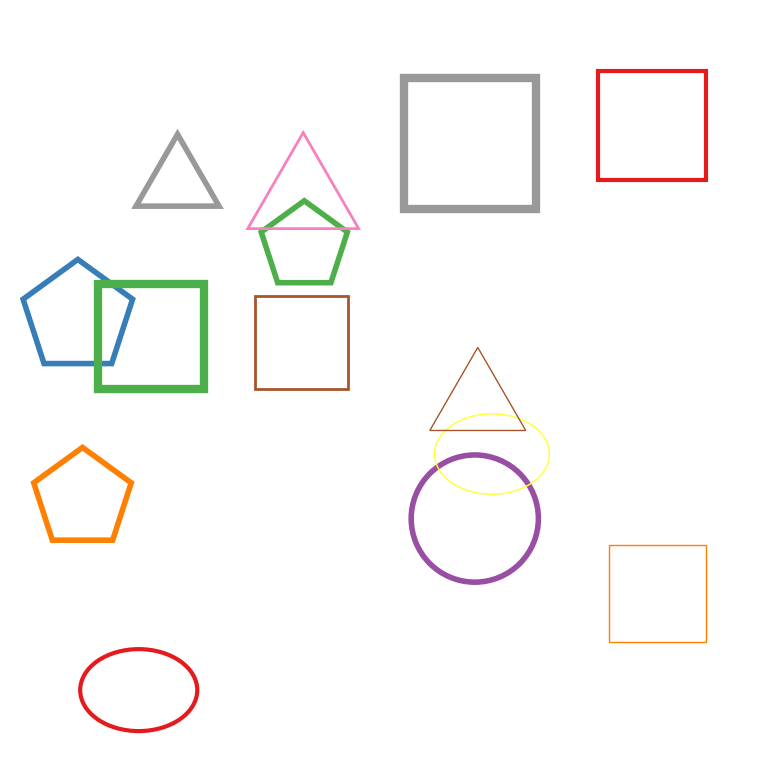[{"shape": "square", "thickness": 1.5, "radius": 0.35, "center": [0.847, 0.837]}, {"shape": "oval", "thickness": 1.5, "radius": 0.38, "center": [0.18, 0.104]}, {"shape": "pentagon", "thickness": 2, "radius": 0.37, "center": [0.101, 0.588]}, {"shape": "square", "thickness": 3, "radius": 0.34, "center": [0.196, 0.563]}, {"shape": "pentagon", "thickness": 2, "radius": 0.29, "center": [0.395, 0.68]}, {"shape": "circle", "thickness": 2, "radius": 0.41, "center": [0.617, 0.327]}, {"shape": "square", "thickness": 0.5, "radius": 0.31, "center": [0.854, 0.229]}, {"shape": "pentagon", "thickness": 2, "radius": 0.33, "center": [0.107, 0.352]}, {"shape": "oval", "thickness": 0.5, "radius": 0.37, "center": [0.639, 0.41]}, {"shape": "triangle", "thickness": 0.5, "radius": 0.36, "center": [0.62, 0.477]}, {"shape": "square", "thickness": 1, "radius": 0.3, "center": [0.391, 0.555]}, {"shape": "triangle", "thickness": 1, "radius": 0.42, "center": [0.394, 0.745]}, {"shape": "square", "thickness": 3, "radius": 0.43, "center": [0.611, 0.814]}, {"shape": "triangle", "thickness": 2, "radius": 0.31, "center": [0.231, 0.763]}]